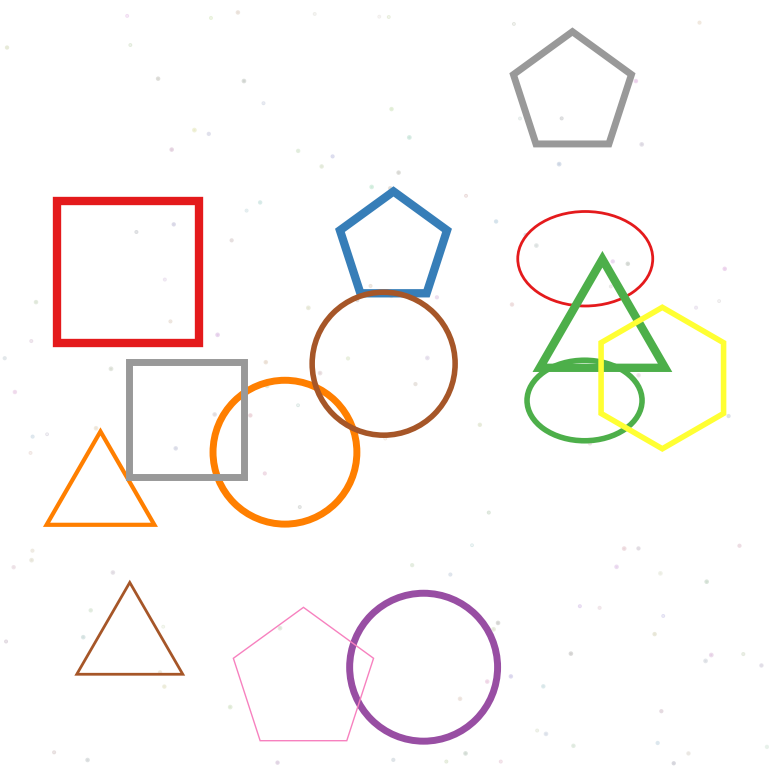[{"shape": "square", "thickness": 3, "radius": 0.46, "center": [0.166, 0.646]}, {"shape": "oval", "thickness": 1, "radius": 0.44, "center": [0.76, 0.664]}, {"shape": "pentagon", "thickness": 3, "radius": 0.37, "center": [0.511, 0.678]}, {"shape": "oval", "thickness": 2, "radius": 0.37, "center": [0.759, 0.48]}, {"shape": "triangle", "thickness": 3, "radius": 0.47, "center": [0.782, 0.569]}, {"shape": "circle", "thickness": 2.5, "radius": 0.48, "center": [0.55, 0.133]}, {"shape": "triangle", "thickness": 1.5, "radius": 0.4, "center": [0.13, 0.359]}, {"shape": "circle", "thickness": 2.5, "radius": 0.47, "center": [0.37, 0.413]}, {"shape": "hexagon", "thickness": 2, "radius": 0.46, "center": [0.86, 0.509]}, {"shape": "circle", "thickness": 2, "radius": 0.46, "center": [0.498, 0.528]}, {"shape": "triangle", "thickness": 1, "radius": 0.4, "center": [0.169, 0.164]}, {"shape": "pentagon", "thickness": 0.5, "radius": 0.48, "center": [0.394, 0.115]}, {"shape": "square", "thickness": 2.5, "radius": 0.37, "center": [0.242, 0.455]}, {"shape": "pentagon", "thickness": 2.5, "radius": 0.4, "center": [0.743, 0.878]}]